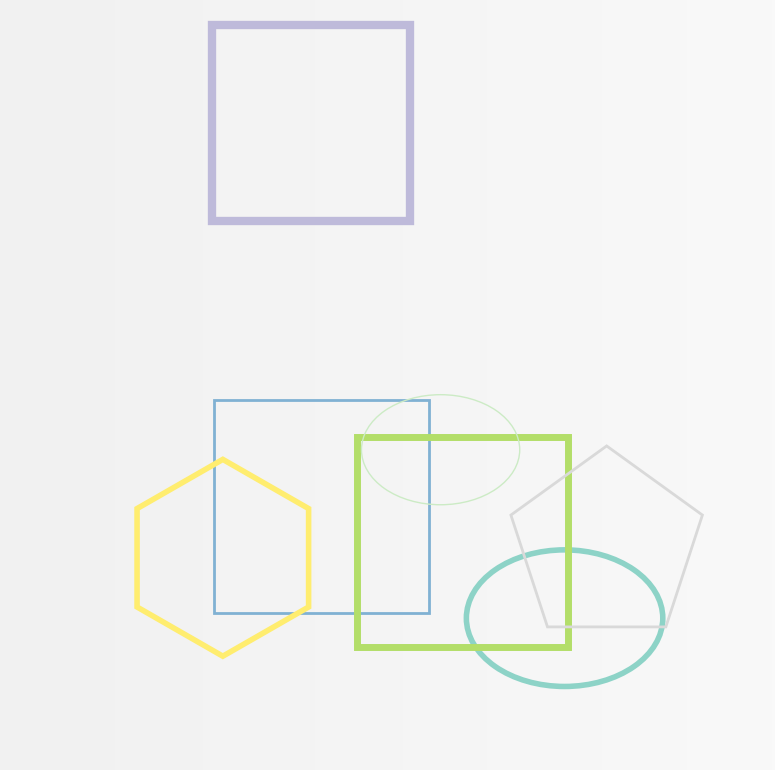[{"shape": "oval", "thickness": 2, "radius": 0.63, "center": [0.728, 0.197]}, {"shape": "square", "thickness": 3, "radius": 0.64, "center": [0.401, 0.84]}, {"shape": "square", "thickness": 1, "radius": 0.69, "center": [0.415, 0.342]}, {"shape": "square", "thickness": 2.5, "radius": 0.68, "center": [0.597, 0.296]}, {"shape": "pentagon", "thickness": 1, "radius": 0.65, "center": [0.783, 0.291]}, {"shape": "oval", "thickness": 0.5, "radius": 0.51, "center": [0.569, 0.416]}, {"shape": "hexagon", "thickness": 2, "radius": 0.64, "center": [0.288, 0.276]}]